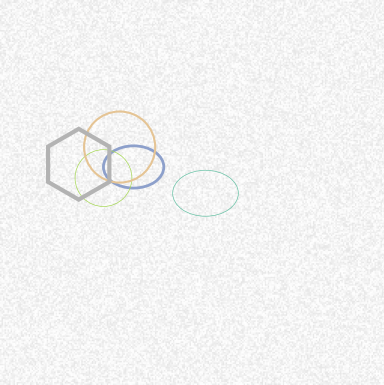[{"shape": "oval", "thickness": 0.5, "radius": 0.43, "center": [0.534, 0.498]}, {"shape": "oval", "thickness": 2, "radius": 0.39, "center": [0.347, 0.566]}, {"shape": "circle", "thickness": 0.5, "radius": 0.37, "center": [0.269, 0.537]}, {"shape": "circle", "thickness": 1.5, "radius": 0.46, "center": [0.311, 0.618]}, {"shape": "hexagon", "thickness": 3, "radius": 0.46, "center": [0.204, 0.573]}]